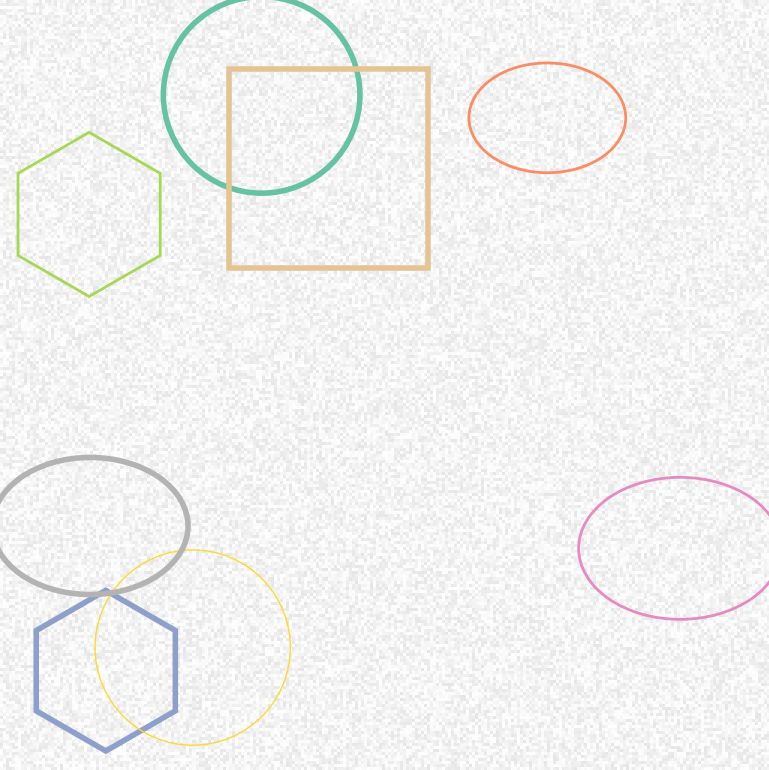[{"shape": "circle", "thickness": 2, "radius": 0.64, "center": [0.34, 0.877]}, {"shape": "oval", "thickness": 1, "radius": 0.51, "center": [0.711, 0.847]}, {"shape": "hexagon", "thickness": 2, "radius": 0.52, "center": [0.137, 0.129]}, {"shape": "oval", "thickness": 1, "radius": 0.66, "center": [0.883, 0.288]}, {"shape": "hexagon", "thickness": 1, "radius": 0.53, "center": [0.116, 0.722]}, {"shape": "circle", "thickness": 0.5, "radius": 0.63, "center": [0.25, 0.159]}, {"shape": "square", "thickness": 2, "radius": 0.65, "center": [0.427, 0.781]}, {"shape": "oval", "thickness": 2, "radius": 0.64, "center": [0.117, 0.317]}]